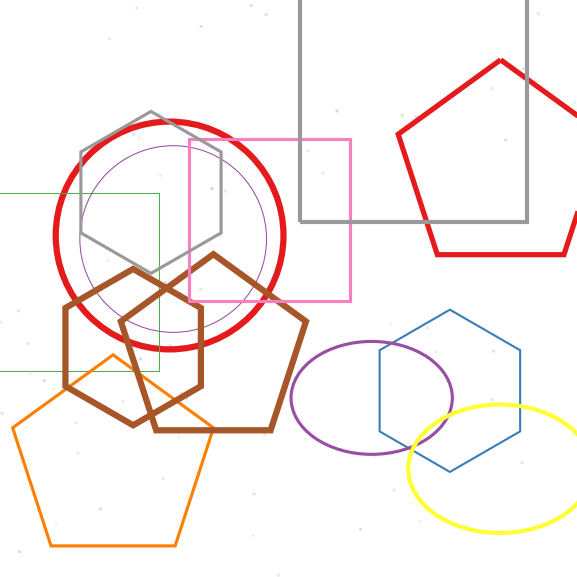[{"shape": "circle", "thickness": 3, "radius": 0.99, "center": [0.294, 0.591]}, {"shape": "pentagon", "thickness": 2.5, "radius": 0.93, "center": [0.867, 0.709]}, {"shape": "hexagon", "thickness": 1, "radius": 0.7, "center": [0.779, 0.322]}, {"shape": "square", "thickness": 0.5, "radius": 0.77, "center": [0.121, 0.51]}, {"shape": "oval", "thickness": 1.5, "radius": 0.7, "center": [0.644, 0.31]}, {"shape": "circle", "thickness": 0.5, "radius": 0.81, "center": [0.3, 0.585]}, {"shape": "pentagon", "thickness": 1.5, "radius": 0.91, "center": [0.196, 0.202]}, {"shape": "oval", "thickness": 2, "radius": 0.79, "center": [0.866, 0.187]}, {"shape": "hexagon", "thickness": 3, "radius": 0.68, "center": [0.231, 0.398]}, {"shape": "pentagon", "thickness": 3, "radius": 0.84, "center": [0.37, 0.39]}, {"shape": "square", "thickness": 1.5, "radius": 0.7, "center": [0.467, 0.618]}, {"shape": "hexagon", "thickness": 1.5, "radius": 0.7, "center": [0.261, 0.666]}, {"shape": "square", "thickness": 2, "radius": 0.98, "center": [0.715, 0.812]}]